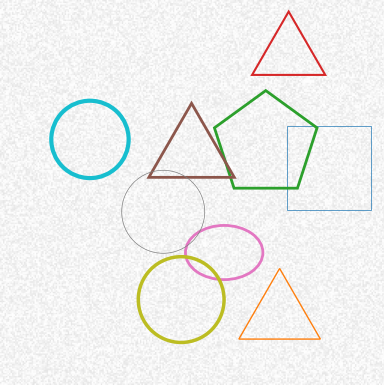[{"shape": "square", "thickness": 0.5, "radius": 0.55, "center": [0.855, 0.564]}, {"shape": "triangle", "thickness": 1, "radius": 0.61, "center": [0.726, 0.18]}, {"shape": "pentagon", "thickness": 2, "radius": 0.7, "center": [0.69, 0.625]}, {"shape": "triangle", "thickness": 1.5, "radius": 0.55, "center": [0.75, 0.86]}, {"shape": "triangle", "thickness": 2, "radius": 0.64, "center": [0.498, 0.603]}, {"shape": "oval", "thickness": 2, "radius": 0.5, "center": [0.582, 0.344]}, {"shape": "circle", "thickness": 0.5, "radius": 0.54, "center": [0.424, 0.45]}, {"shape": "circle", "thickness": 2.5, "radius": 0.56, "center": [0.471, 0.222]}, {"shape": "circle", "thickness": 3, "radius": 0.5, "center": [0.234, 0.638]}]